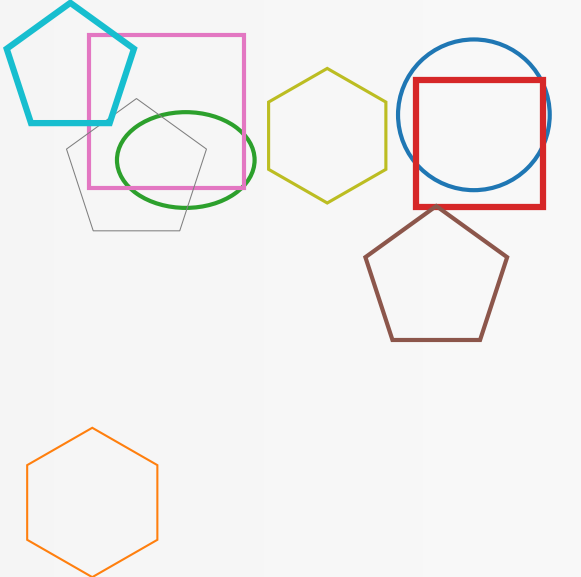[{"shape": "circle", "thickness": 2, "radius": 0.65, "center": [0.815, 0.8]}, {"shape": "hexagon", "thickness": 1, "radius": 0.65, "center": [0.159, 0.129]}, {"shape": "oval", "thickness": 2, "radius": 0.59, "center": [0.32, 0.722]}, {"shape": "square", "thickness": 3, "radius": 0.55, "center": [0.825, 0.751]}, {"shape": "pentagon", "thickness": 2, "radius": 0.64, "center": [0.751, 0.514]}, {"shape": "square", "thickness": 2, "radius": 0.67, "center": [0.287, 0.806]}, {"shape": "pentagon", "thickness": 0.5, "radius": 0.63, "center": [0.235, 0.702]}, {"shape": "hexagon", "thickness": 1.5, "radius": 0.58, "center": [0.563, 0.764]}, {"shape": "pentagon", "thickness": 3, "radius": 0.58, "center": [0.121, 0.879]}]